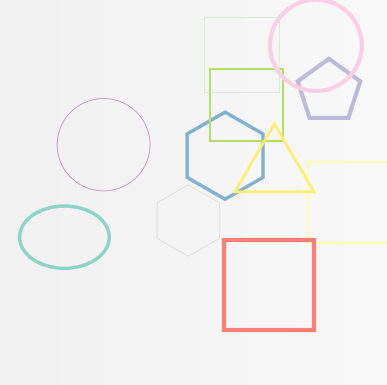[{"shape": "oval", "thickness": 2.5, "radius": 0.58, "center": [0.166, 0.384]}, {"shape": "square", "thickness": 1.5, "radius": 0.53, "center": [0.9, 0.474]}, {"shape": "pentagon", "thickness": 3, "radius": 0.42, "center": [0.849, 0.762]}, {"shape": "square", "thickness": 3, "radius": 0.58, "center": [0.694, 0.26]}, {"shape": "hexagon", "thickness": 2.5, "radius": 0.57, "center": [0.581, 0.596]}, {"shape": "square", "thickness": 1.5, "radius": 0.47, "center": [0.635, 0.727]}, {"shape": "circle", "thickness": 3, "radius": 0.59, "center": [0.815, 0.882]}, {"shape": "hexagon", "thickness": 0.5, "radius": 0.46, "center": [0.486, 0.427]}, {"shape": "circle", "thickness": 0.5, "radius": 0.6, "center": [0.267, 0.624]}, {"shape": "square", "thickness": 0.5, "radius": 0.48, "center": [0.623, 0.859]}, {"shape": "triangle", "thickness": 2, "radius": 0.59, "center": [0.708, 0.561]}]